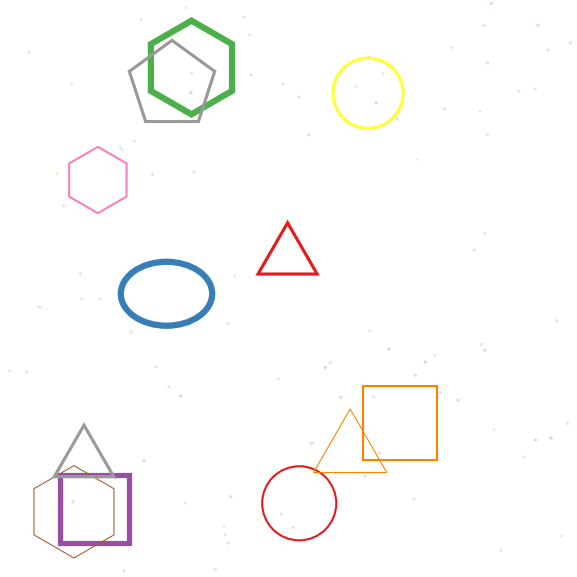[{"shape": "triangle", "thickness": 1.5, "radius": 0.3, "center": [0.498, 0.554]}, {"shape": "circle", "thickness": 1, "radius": 0.32, "center": [0.518, 0.128]}, {"shape": "oval", "thickness": 3, "radius": 0.4, "center": [0.288, 0.49]}, {"shape": "hexagon", "thickness": 3, "radius": 0.41, "center": [0.332, 0.882]}, {"shape": "square", "thickness": 2.5, "radius": 0.3, "center": [0.164, 0.118]}, {"shape": "triangle", "thickness": 0.5, "radius": 0.37, "center": [0.606, 0.218]}, {"shape": "square", "thickness": 1, "radius": 0.32, "center": [0.692, 0.266]}, {"shape": "circle", "thickness": 1.5, "radius": 0.3, "center": [0.637, 0.838]}, {"shape": "hexagon", "thickness": 0.5, "radius": 0.4, "center": [0.128, 0.113]}, {"shape": "hexagon", "thickness": 1, "radius": 0.29, "center": [0.169, 0.687]}, {"shape": "pentagon", "thickness": 1.5, "radius": 0.39, "center": [0.298, 0.852]}, {"shape": "triangle", "thickness": 1.5, "radius": 0.3, "center": [0.145, 0.204]}]